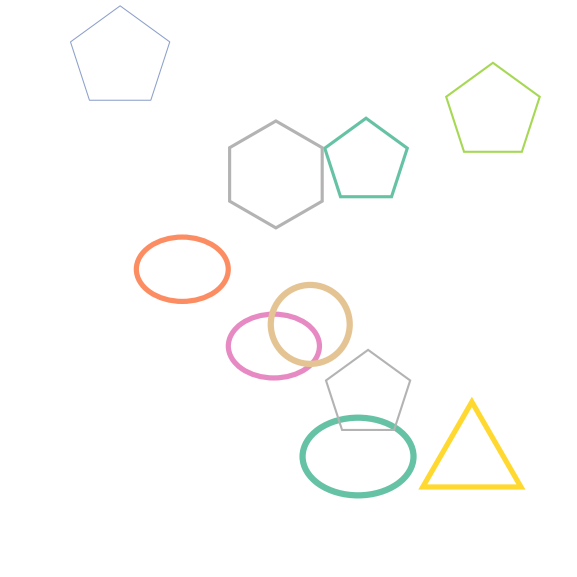[{"shape": "pentagon", "thickness": 1.5, "radius": 0.38, "center": [0.634, 0.719]}, {"shape": "oval", "thickness": 3, "radius": 0.48, "center": [0.62, 0.209]}, {"shape": "oval", "thickness": 2.5, "radius": 0.4, "center": [0.316, 0.533]}, {"shape": "pentagon", "thickness": 0.5, "radius": 0.45, "center": [0.208, 0.899]}, {"shape": "oval", "thickness": 2.5, "radius": 0.39, "center": [0.474, 0.4]}, {"shape": "pentagon", "thickness": 1, "radius": 0.43, "center": [0.854, 0.805]}, {"shape": "triangle", "thickness": 2.5, "radius": 0.49, "center": [0.817, 0.205]}, {"shape": "circle", "thickness": 3, "radius": 0.34, "center": [0.537, 0.437]}, {"shape": "hexagon", "thickness": 1.5, "radius": 0.46, "center": [0.478, 0.697]}, {"shape": "pentagon", "thickness": 1, "radius": 0.38, "center": [0.637, 0.317]}]